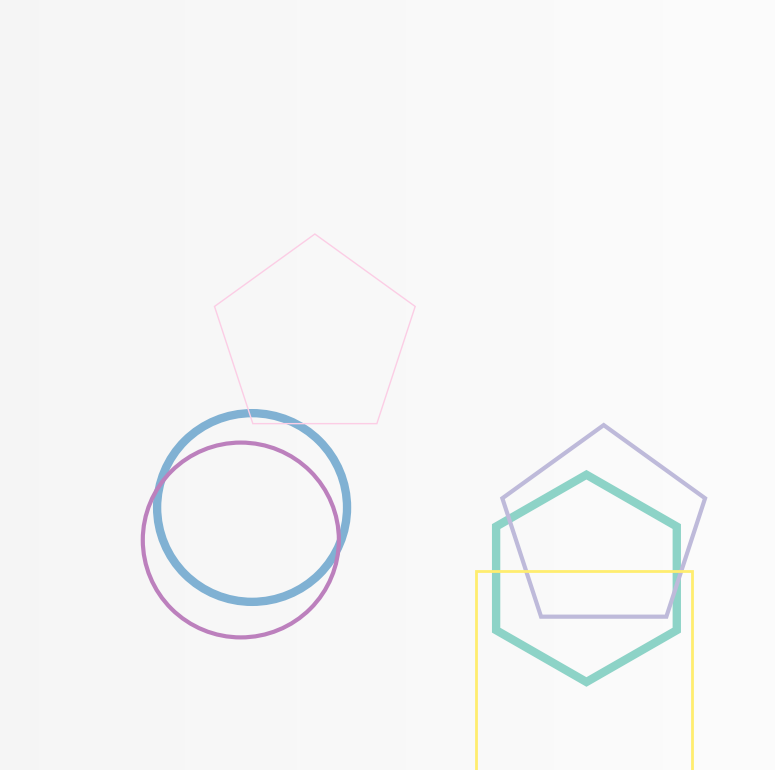[{"shape": "hexagon", "thickness": 3, "radius": 0.67, "center": [0.757, 0.249]}, {"shape": "pentagon", "thickness": 1.5, "radius": 0.69, "center": [0.779, 0.31]}, {"shape": "circle", "thickness": 3, "radius": 0.61, "center": [0.325, 0.341]}, {"shape": "pentagon", "thickness": 0.5, "radius": 0.68, "center": [0.406, 0.56]}, {"shape": "circle", "thickness": 1.5, "radius": 0.63, "center": [0.311, 0.299]}, {"shape": "square", "thickness": 1, "radius": 0.7, "center": [0.753, 0.119]}]